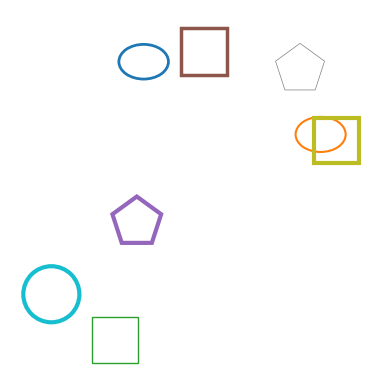[{"shape": "oval", "thickness": 2, "radius": 0.32, "center": [0.373, 0.84]}, {"shape": "oval", "thickness": 1.5, "radius": 0.33, "center": [0.833, 0.651]}, {"shape": "square", "thickness": 1, "radius": 0.3, "center": [0.299, 0.117]}, {"shape": "pentagon", "thickness": 3, "radius": 0.33, "center": [0.355, 0.423]}, {"shape": "square", "thickness": 2.5, "radius": 0.3, "center": [0.529, 0.866]}, {"shape": "pentagon", "thickness": 0.5, "radius": 0.33, "center": [0.779, 0.82]}, {"shape": "square", "thickness": 3, "radius": 0.3, "center": [0.875, 0.635]}, {"shape": "circle", "thickness": 3, "radius": 0.36, "center": [0.133, 0.236]}]